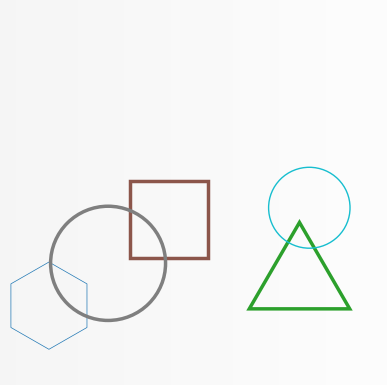[{"shape": "hexagon", "thickness": 0.5, "radius": 0.57, "center": [0.126, 0.206]}, {"shape": "triangle", "thickness": 2.5, "radius": 0.75, "center": [0.773, 0.273]}, {"shape": "square", "thickness": 2.5, "radius": 0.5, "center": [0.436, 0.431]}, {"shape": "circle", "thickness": 2.5, "radius": 0.74, "center": [0.279, 0.316]}, {"shape": "circle", "thickness": 1, "radius": 0.53, "center": [0.798, 0.46]}]